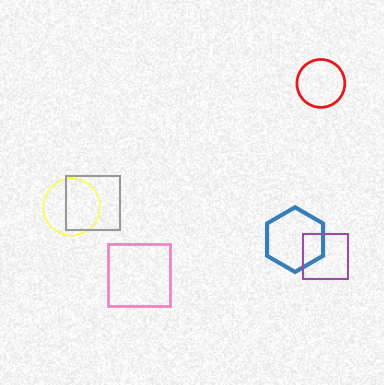[{"shape": "circle", "thickness": 2, "radius": 0.31, "center": [0.833, 0.783]}, {"shape": "hexagon", "thickness": 3, "radius": 0.42, "center": [0.766, 0.378]}, {"shape": "square", "thickness": 1.5, "radius": 0.29, "center": [0.847, 0.335]}, {"shape": "circle", "thickness": 1, "radius": 0.37, "center": [0.186, 0.462]}, {"shape": "square", "thickness": 2, "radius": 0.4, "center": [0.361, 0.286]}, {"shape": "square", "thickness": 1.5, "radius": 0.35, "center": [0.241, 0.473]}]